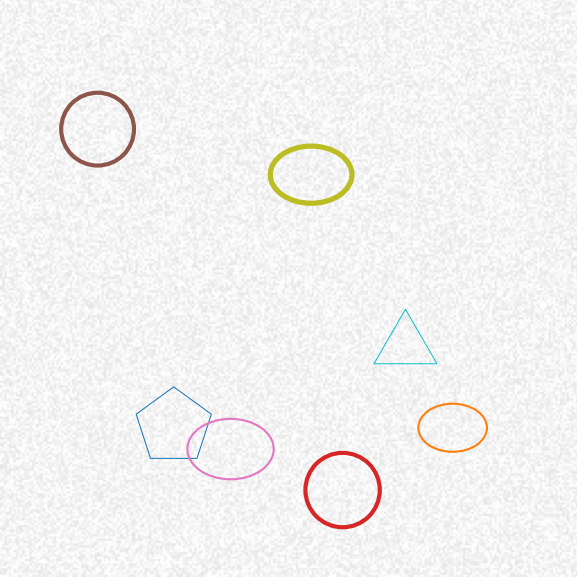[{"shape": "pentagon", "thickness": 0.5, "radius": 0.34, "center": [0.301, 0.261]}, {"shape": "oval", "thickness": 1, "radius": 0.3, "center": [0.784, 0.258]}, {"shape": "circle", "thickness": 2, "radius": 0.32, "center": [0.593, 0.151]}, {"shape": "circle", "thickness": 2, "radius": 0.32, "center": [0.169, 0.776]}, {"shape": "oval", "thickness": 1, "radius": 0.37, "center": [0.399, 0.222]}, {"shape": "oval", "thickness": 2.5, "radius": 0.35, "center": [0.539, 0.697]}, {"shape": "triangle", "thickness": 0.5, "radius": 0.31, "center": [0.702, 0.401]}]